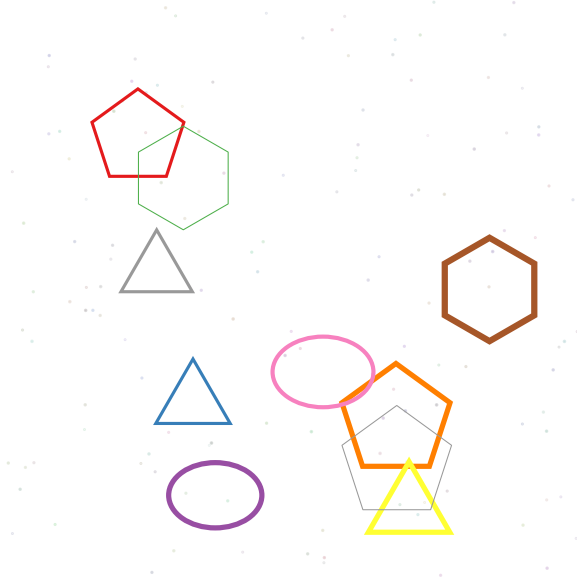[{"shape": "pentagon", "thickness": 1.5, "radius": 0.42, "center": [0.239, 0.762]}, {"shape": "triangle", "thickness": 1.5, "radius": 0.37, "center": [0.334, 0.303]}, {"shape": "hexagon", "thickness": 0.5, "radius": 0.45, "center": [0.317, 0.691]}, {"shape": "oval", "thickness": 2.5, "radius": 0.4, "center": [0.373, 0.142]}, {"shape": "pentagon", "thickness": 2.5, "radius": 0.49, "center": [0.686, 0.271]}, {"shape": "triangle", "thickness": 2.5, "radius": 0.41, "center": [0.708, 0.118]}, {"shape": "hexagon", "thickness": 3, "radius": 0.45, "center": [0.848, 0.498]}, {"shape": "oval", "thickness": 2, "radius": 0.44, "center": [0.559, 0.355]}, {"shape": "triangle", "thickness": 1.5, "radius": 0.36, "center": [0.271, 0.53]}, {"shape": "pentagon", "thickness": 0.5, "radius": 0.5, "center": [0.687, 0.197]}]